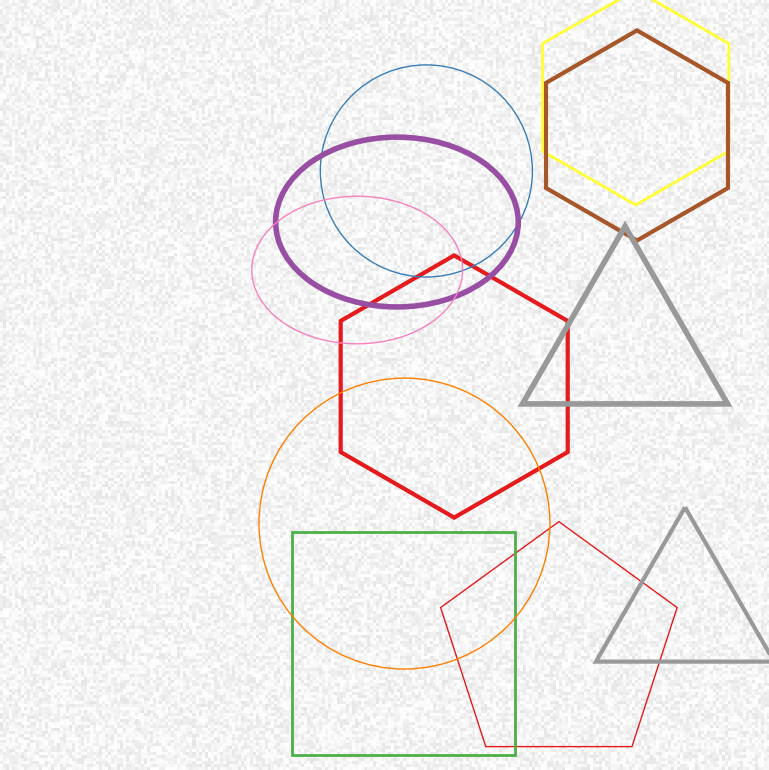[{"shape": "hexagon", "thickness": 1.5, "radius": 0.85, "center": [0.59, 0.498]}, {"shape": "pentagon", "thickness": 0.5, "radius": 0.81, "center": [0.726, 0.161]}, {"shape": "circle", "thickness": 0.5, "radius": 0.69, "center": [0.554, 0.778]}, {"shape": "square", "thickness": 1, "radius": 0.73, "center": [0.524, 0.164]}, {"shape": "oval", "thickness": 2, "radius": 0.79, "center": [0.515, 0.712]}, {"shape": "circle", "thickness": 0.5, "radius": 0.94, "center": [0.525, 0.32]}, {"shape": "hexagon", "thickness": 1, "radius": 0.7, "center": [0.826, 0.874]}, {"shape": "hexagon", "thickness": 1.5, "radius": 0.68, "center": [0.827, 0.824]}, {"shape": "oval", "thickness": 0.5, "radius": 0.68, "center": [0.464, 0.649]}, {"shape": "triangle", "thickness": 2, "radius": 0.77, "center": [0.812, 0.552]}, {"shape": "triangle", "thickness": 1.5, "radius": 0.67, "center": [0.89, 0.208]}]